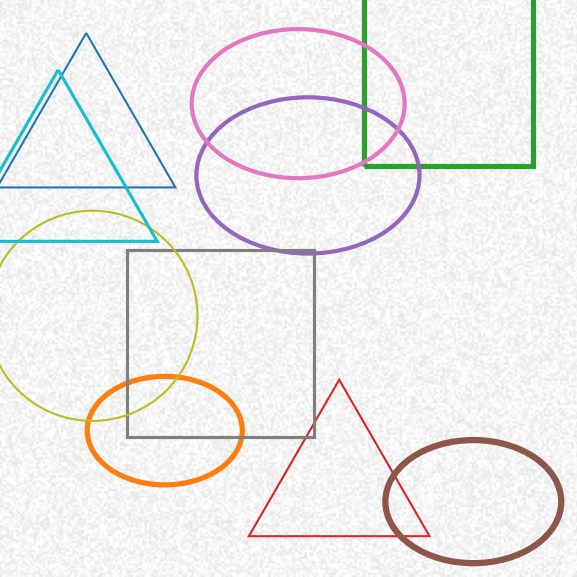[{"shape": "triangle", "thickness": 1, "radius": 0.89, "center": [0.149, 0.764]}, {"shape": "oval", "thickness": 2.5, "radius": 0.67, "center": [0.285, 0.253]}, {"shape": "square", "thickness": 2.5, "radius": 0.73, "center": [0.777, 0.858]}, {"shape": "triangle", "thickness": 1, "radius": 0.9, "center": [0.587, 0.161]}, {"shape": "oval", "thickness": 2, "radius": 0.97, "center": [0.533, 0.695]}, {"shape": "oval", "thickness": 3, "radius": 0.76, "center": [0.82, 0.131]}, {"shape": "oval", "thickness": 2, "radius": 0.92, "center": [0.516, 0.82]}, {"shape": "square", "thickness": 1.5, "radius": 0.81, "center": [0.381, 0.405]}, {"shape": "circle", "thickness": 1, "radius": 0.91, "center": [0.16, 0.452]}, {"shape": "triangle", "thickness": 1.5, "radius": 0.99, "center": [0.101, 0.68]}]